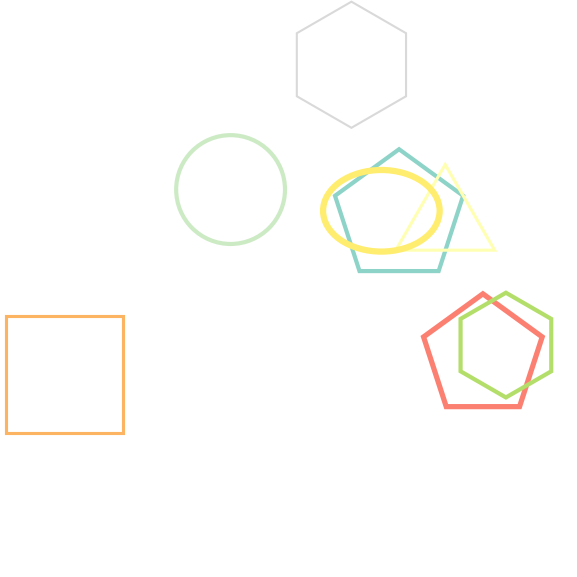[{"shape": "pentagon", "thickness": 2, "radius": 0.58, "center": [0.691, 0.624]}, {"shape": "triangle", "thickness": 1.5, "radius": 0.49, "center": [0.771, 0.615]}, {"shape": "pentagon", "thickness": 2.5, "radius": 0.54, "center": [0.836, 0.382]}, {"shape": "square", "thickness": 1.5, "radius": 0.5, "center": [0.111, 0.35]}, {"shape": "hexagon", "thickness": 2, "radius": 0.45, "center": [0.876, 0.402]}, {"shape": "hexagon", "thickness": 1, "radius": 0.55, "center": [0.609, 0.887]}, {"shape": "circle", "thickness": 2, "radius": 0.47, "center": [0.399, 0.671]}, {"shape": "oval", "thickness": 3, "radius": 0.5, "center": [0.66, 0.634]}]